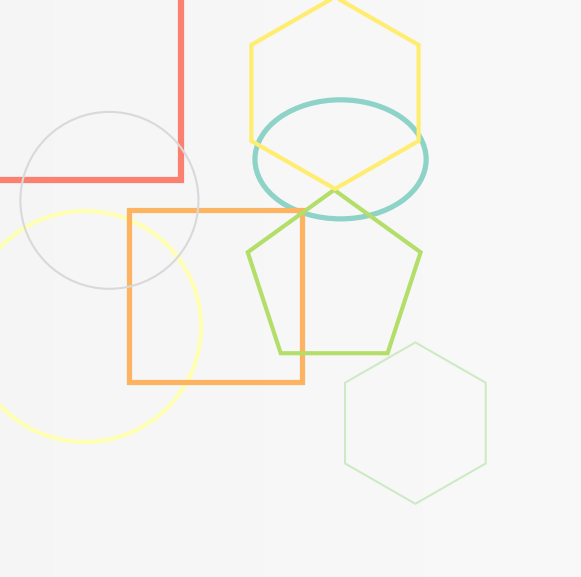[{"shape": "oval", "thickness": 2.5, "radius": 0.74, "center": [0.586, 0.723]}, {"shape": "circle", "thickness": 2, "radius": 1.0, "center": [0.146, 0.434]}, {"shape": "square", "thickness": 3, "radius": 0.9, "center": [0.132, 0.866]}, {"shape": "square", "thickness": 2.5, "radius": 0.74, "center": [0.371, 0.487]}, {"shape": "pentagon", "thickness": 2, "radius": 0.78, "center": [0.575, 0.514]}, {"shape": "circle", "thickness": 1, "radius": 0.77, "center": [0.188, 0.652]}, {"shape": "hexagon", "thickness": 1, "radius": 0.7, "center": [0.715, 0.267]}, {"shape": "hexagon", "thickness": 2, "radius": 0.83, "center": [0.576, 0.838]}]